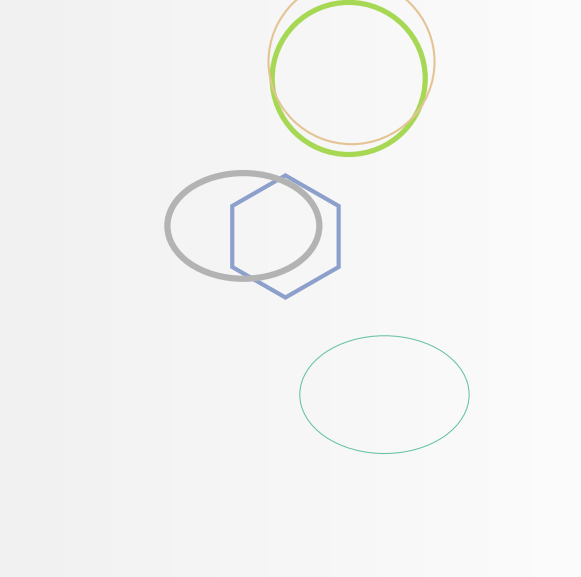[{"shape": "oval", "thickness": 0.5, "radius": 0.73, "center": [0.661, 0.316]}, {"shape": "hexagon", "thickness": 2, "radius": 0.53, "center": [0.491, 0.59]}, {"shape": "circle", "thickness": 2.5, "radius": 0.66, "center": [0.6, 0.863]}, {"shape": "circle", "thickness": 1, "radius": 0.71, "center": [0.605, 0.892]}, {"shape": "oval", "thickness": 3, "radius": 0.65, "center": [0.419, 0.608]}]